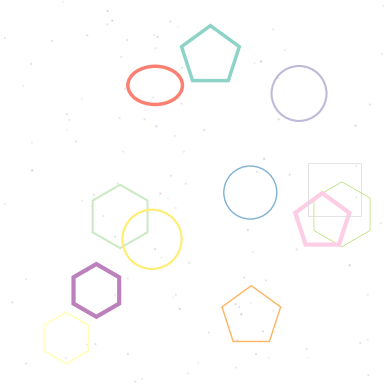[{"shape": "pentagon", "thickness": 2.5, "radius": 0.39, "center": [0.547, 0.854]}, {"shape": "hexagon", "thickness": 1, "radius": 0.33, "center": [0.172, 0.122]}, {"shape": "circle", "thickness": 1.5, "radius": 0.36, "center": [0.777, 0.757]}, {"shape": "oval", "thickness": 2.5, "radius": 0.35, "center": [0.403, 0.778]}, {"shape": "circle", "thickness": 1, "radius": 0.34, "center": [0.65, 0.5]}, {"shape": "pentagon", "thickness": 1, "radius": 0.4, "center": [0.653, 0.178]}, {"shape": "hexagon", "thickness": 0.5, "radius": 0.42, "center": [0.888, 0.443]}, {"shape": "pentagon", "thickness": 3, "radius": 0.37, "center": [0.837, 0.424]}, {"shape": "square", "thickness": 0.5, "radius": 0.34, "center": [0.869, 0.508]}, {"shape": "hexagon", "thickness": 3, "radius": 0.34, "center": [0.25, 0.246]}, {"shape": "hexagon", "thickness": 1.5, "radius": 0.41, "center": [0.312, 0.438]}, {"shape": "circle", "thickness": 1.5, "radius": 0.38, "center": [0.395, 0.378]}]